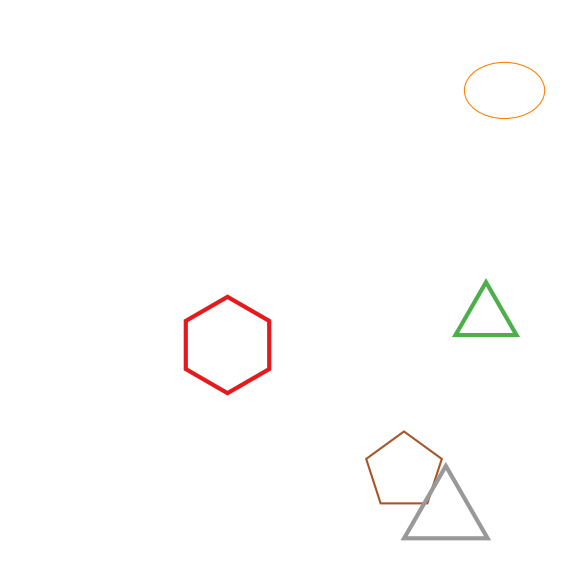[{"shape": "hexagon", "thickness": 2, "radius": 0.42, "center": [0.394, 0.402]}, {"shape": "triangle", "thickness": 2, "radius": 0.3, "center": [0.842, 0.449]}, {"shape": "oval", "thickness": 0.5, "radius": 0.35, "center": [0.874, 0.843]}, {"shape": "pentagon", "thickness": 1, "radius": 0.34, "center": [0.7, 0.183]}, {"shape": "triangle", "thickness": 2, "radius": 0.42, "center": [0.772, 0.109]}]